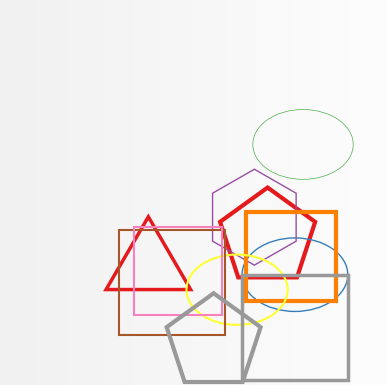[{"shape": "triangle", "thickness": 2.5, "radius": 0.63, "center": [0.383, 0.311]}, {"shape": "pentagon", "thickness": 3, "radius": 0.65, "center": [0.691, 0.384]}, {"shape": "oval", "thickness": 1, "radius": 0.68, "center": [0.761, 0.287]}, {"shape": "oval", "thickness": 0.5, "radius": 0.65, "center": [0.782, 0.625]}, {"shape": "hexagon", "thickness": 1, "radius": 0.62, "center": [0.656, 0.436]}, {"shape": "square", "thickness": 3, "radius": 0.58, "center": [0.751, 0.334]}, {"shape": "oval", "thickness": 1.5, "radius": 0.65, "center": [0.612, 0.247]}, {"shape": "square", "thickness": 1.5, "radius": 0.68, "center": [0.444, 0.266]}, {"shape": "square", "thickness": 1.5, "radius": 0.57, "center": [0.459, 0.297]}, {"shape": "pentagon", "thickness": 3, "radius": 0.64, "center": [0.551, 0.111]}, {"shape": "square", "thickness": 2.5, "radius": 0.68, "center": [0.762, 0.148]}]